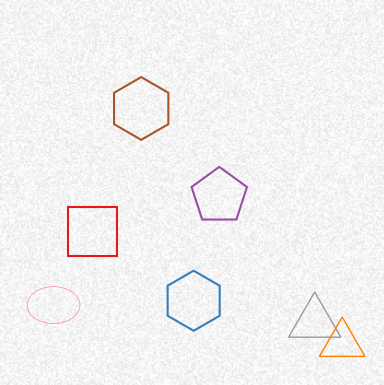[{"shape": "square", "thickness": 1.5, "radius": 0.32, "center": [0.24, 0.398]}, {"shape": "hexagon", "thickness": 1.5, "radius": 0.39, "center": [0.503, 0.219]}, {"shape": "pentagon", "thickness": 1.5, "radius": 0.38, "center": [0.57, 0.491]}, {"shape": "triangle", "thickness": 1, "radius": 0.34, "center": [0.889, 0.108]}, {"shape": "hexagon", "thickness": 1.5, "radius": 0.41, "center": [0.367, 0.718]}, {"shape": "oval", "thickness": 0.5, "radius": 0.34, "center": [0.139, 0.207]}, {"shape": "triangle", "thickness": 1, "radius": 0.39, "center": [0.817, 0.163]}]